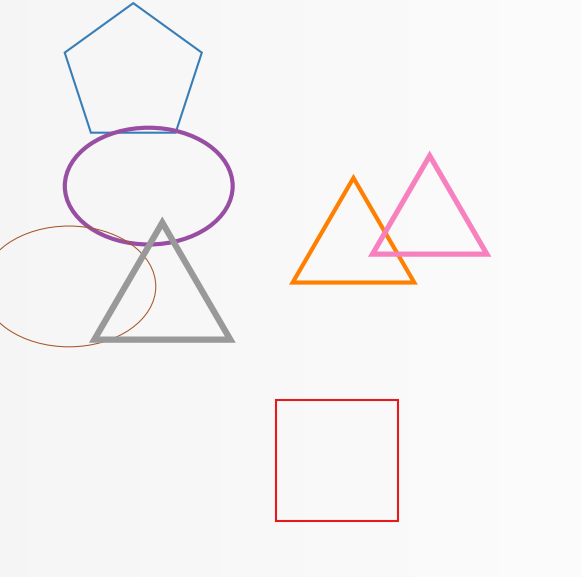[{"shape": "square", "thickness": 1, "radius": 0.53, "center": [0.579, 0.201]}, {"shape": "pentagon", "thickness": 1, "radius": 0.62, "center": [0.229, 0.87]}, {"shape": "oval", "thickness": 2, "radius": 0.72, "center": [0.256, 0.677]}, {"shape": "triangle", "thickness": 2, "radius": 0.6, "center": [0.608, 0.57]}, {"shape": "oval", "thickness": 0.5, "radius": 0.75, "center": [0.119, 0.503]}, {"shape": "triangle", "thickness": 2.5, "radius": 0.57, "center": [0.739, 0.616]}, {"shape": "triangle", "thickness": 3, "radius": 0.68, "center": [0.279, 0.479]}]